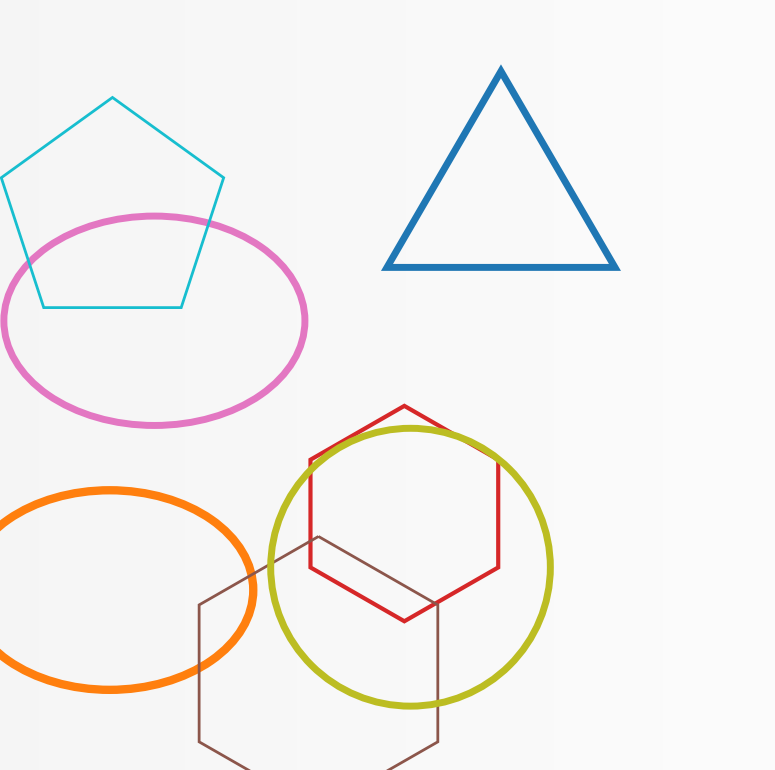[{"shape": "triangle", "thickness": 2.5, "radius": 0.85, "center": [0.646, 0.738]}, {"shape": "oval", "thickness": 3, "radius": 0.93, "center": [0.142, 0.234]}, {"shape": "hexagon", "thickness": 1.5, "radius": 0.7, "center": [0.522, 0.333]}, {"shape": "hexagon", "thickness": 1, "radius": 0.89, "center": [0.411, 0.125]}, {"shape": "oval", "thickness": 2.5, "radius": 0.97, "center": [0.199, 0.583]}, {"shape": "circle", "thickness": 2.5, "radius": 0.9, "center": [0.53, 0.263]}, {"shape": "pentagon", "thickness": 1, "radius": 0.75, "center": [0.145, 0.723]}]